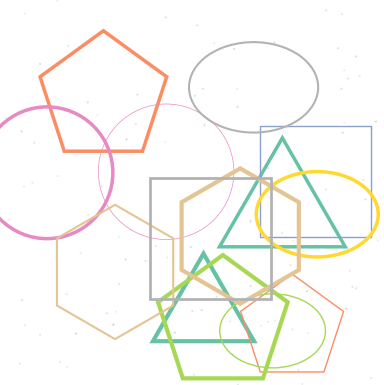[{"shape": "triangle", "thickness": 3, "radius": 0.76, "center": [0.529, 0.19]}, {"shape": "triangle", "thickness": 2.5, "radius": 0.94, "center": [0.733, 0.453]}, {"shape": "pentagon", "thickness": 1, "radius": 0.7, "center": [0.759, 0.148]}, {"shape": "pentagon", "thickness": 2.5, "radius": 0.86, "center": [0.269, 0.747]}, {"shape": "square", "thickness": 1, "radius": 0.72, "center": [0.819, 0.529]}, {"shape": "circle", "thickness": 0.5, "radius": 0.88, "center": [0.431, 0.554]}, {"shape": "circle", "thickness": 2.5, "radius": 0.86, "center": [0.122, 0.551]}, {"shape": "oval", "thickness": 1, "radius": 0.69, "center": [0.708, 0.141]}, {"shape": "pentagon", "thickness": 3, "radius": 0.89, "center": [0.579, 0.16]}, {"shape": "oval", "thickness": 2.5, "radius": 0.79, "center": [0.824, 0.443]}, {"shape": "hexagon", "thickness": 3, "radius": 0.88, "center": [0.624, 0.387]}, {"shape": "hexagon", "thickness": 1.5, "radius": 0.87, "center": [0.299, 0.294]}, {"shape": "square", "thickness": 2, "radius": 0.79, "center": [0.547, 0.381]}, {"shape": "oval", "thickness": 1.5, "radius": 0.84, "center": [0.659, 0.773]}]